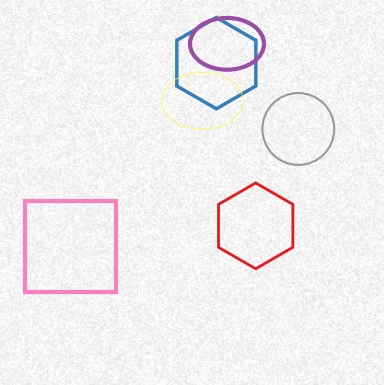[{"shape": "hexagon", "thickness": 2, "radius": 0.56, "center": [0.664, 0.413]}, {"shape": "hexagon", "thickness": 2.5, "radius": 0.59, "center": [0.562, 0.836]}, {"shape": "oval", "thickness": 3, "radius": 0.48, "center": [0.59, 0.886]}, {"shape": "oval", "thickness": 0.5, "radius": 0.53, "center": [0.526, 0.738]}, {"shape": "square", "thickness": 3, "radius": 0.59, "center": [0.183, 0.36]}, {"shape": "circle", "thickness": 1.5, "radius": 0.47, "center": [0.775, 0.665]}]